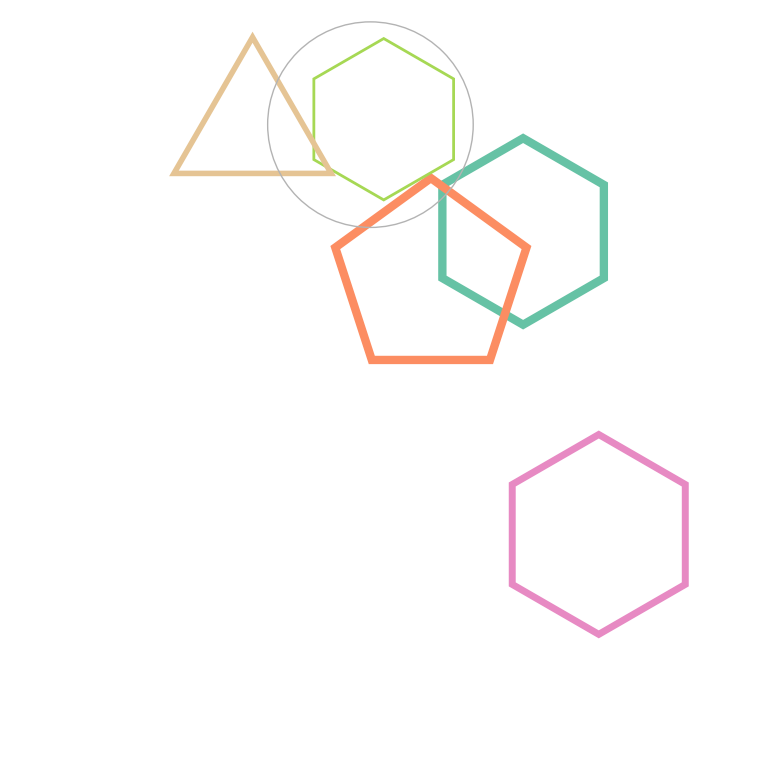[{"shape": "hexagon", "thickness": 3, "radius": 0.61, "center": [0.679, 0.699]}, {"shape": "pentagon", "thickness": 3, "radius": 0.65, "center": [0.56, 0.638]}, {"shape": "hexagon", "thickness": 2.5, "radius": 0.65, "center": [0.778, 0.306]}, {"shape": "hexagon", "thickness": 1, "radius": 0.52, "center": [0.498, 0.845]}, {"shape": "triangle", "thickness": 2, "radius": 0.59, "center": [0.328, 0.834]}, {"shape": "circle", "thickness": 0.5, "radius": 0.67, "center": [0.481, 0.838]}]